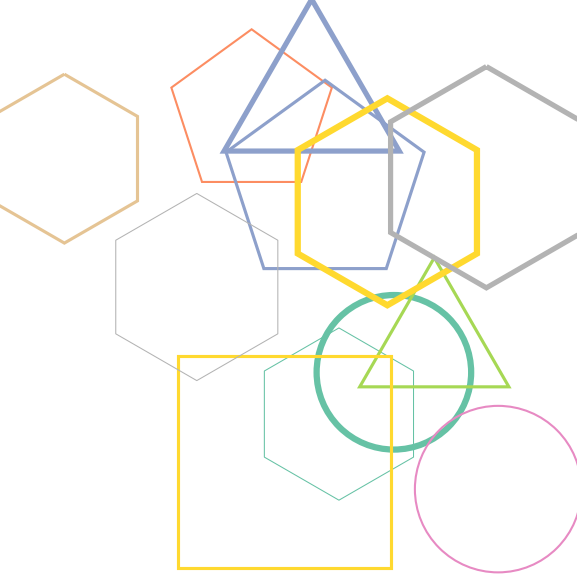[{"shape": "hexagon", "thickness": 0.5, "radius": 0.75, "center": [0.587, 0.282]}, {"shape": "circle", "thickness": 3, "radius": 0.67, "center": [0.682, 0.354]}, {"shape": "pentagon", "thickness": 1, "radius": 0.73, "center": [0.436, 0.802]}, {"shape": "triangle", "thickness": 2.5, "radius": 0.88, "center": [0.54, 0.825]}, {"shape": "pentagon", "thickness": 1.5, "radius": 0.9, "center": [0.563, 0.68]}, {"shape": "circle", "thickness": 1, "radius": 0.72, "center": [0.863, 0.152]}, {"shape": "triangle", "thickness": 1.5, "radius": 0.75, "center": [0.752, 0.404]}, {"shape": "square", "thickness": 1.5, "radius": 0.92, "center": [0.493, 0.199]}, {"shape": "hexagon", "thickness": 3, "radius": 0.9, "center": [0.671, 0.65]}, {"shape": "hexagon", "thickness": 1.5, "radius": 0.73, "center": [0.111, 0.724]}, {"shape": "hexagon", "thickness": 0.5, "radius": 0.81, "center": [0.341, 0.502]}, {"shape": "hexagon", "thickness": 2.5, "radius": 0.96, "center": [0.842, 0.692]}]